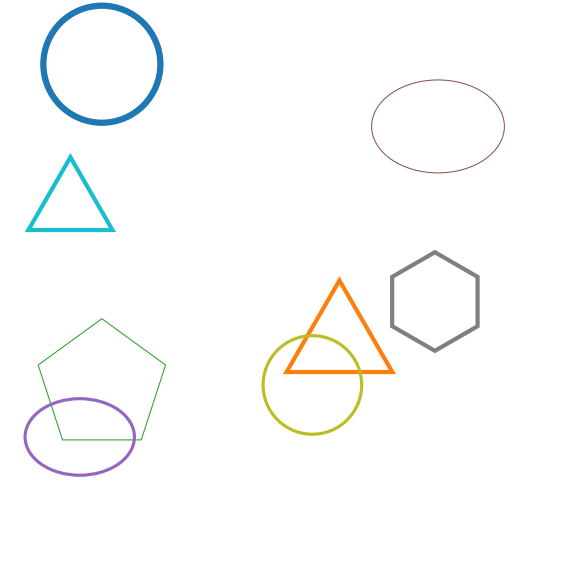[{"shape": "circle", "thickness": 3, "radius": 0.51, "center": [0.176, 0.888]}, {"shape": "triangle", "thickness": 2, "radius": 0.53, "center": [0.588, 0.408]}, {"shape": "pentagon", "thickness": 0.5, "radius": 0.58, "center": [0.176, 0.331]}, {"shape": "oval", "thickness": 1.5, "radius": 0.47, "center": [0.138, 0.242]}, {"shape": "oval", "thickness": 0.5, "radius": 0.57, "center": [0.758, 0.78]}, {"shape": "hexagon", "thickness": 2, "radius": 0.43, "center": [0.753, 0.477]}, {"shape": "circle", "thickness": 1.5, "radius": 0.43, "center": [0.541, 0.333]}, {"shape": "triangle", "thickness": 2, "radius": 0.42, "center": [0.122, 0.643]}]